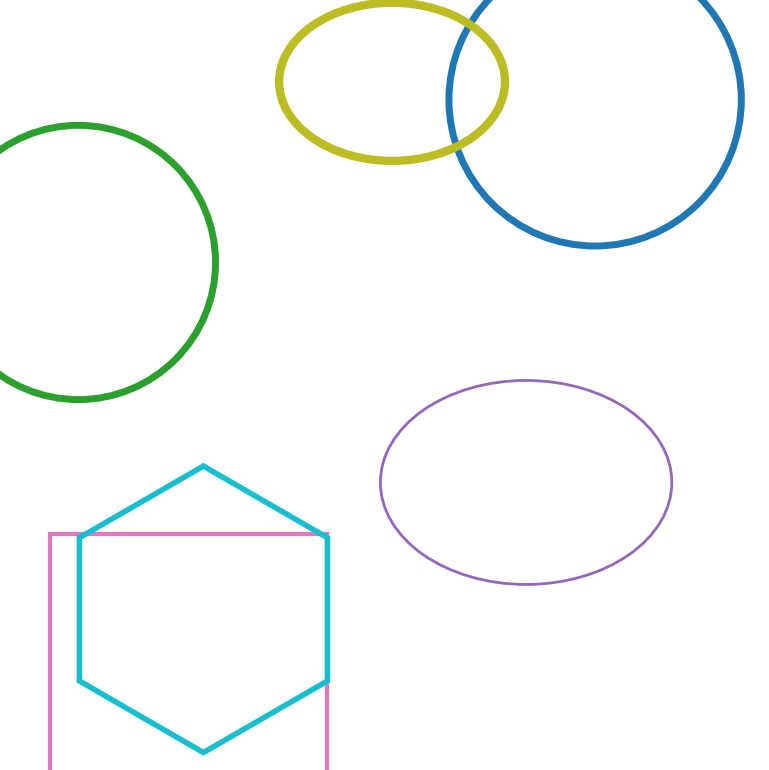[{"shape": "circle", "thickness": 2.5, "radius": 0.95, "center": [0.773, 0.87]}, {"shape": "circle", "thickness": 2.5, "radius": 0.89, "center": [0.102, 0.659]}, {"shape": "oval", "thickness": 1, "radius": 0.95, "center": [0.683, 0.373]}, {"shape": "square", "thickness": 1.5, "radius": 0.9, "center": [0.245, 0.126]}, {"shape": "oval", "thickness": 3, "radius": 0.73, "center": [0.509, 0.894]}, {"shape": "hexagon", "thickness": 2, "radius": 0.93, "center": [0.264, 0.209]}]